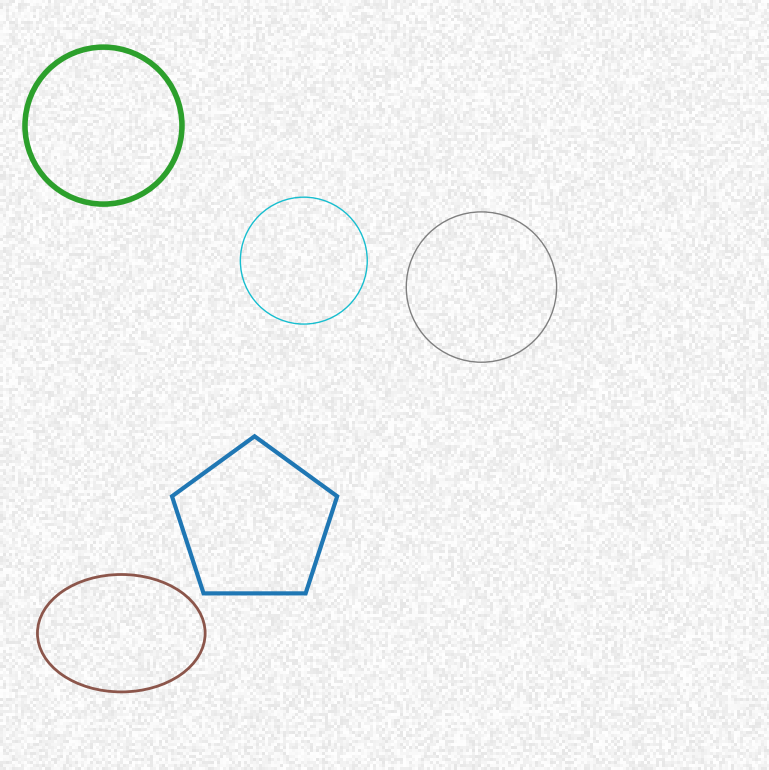[{"shape": "pentagon", "thickness": 1.5, "radius": 0.56, "center": [0.331, 0.321]}, {"shape": "circle", "thickness": 2, "radius": 0.51, "center": [0.134, 0.837]}, {"shape": "oval", "thickness": 1, "radius": 0.54, "center": [0.158, 0.178]}, {"shape": "circle", "thickness": 0.5, "radius": 0.49, "center": [0.625, 0.627]}, {"shape": "circle", "thickness": 0.5, "radius": 0.41, "center": [0.395, 0.662]}]